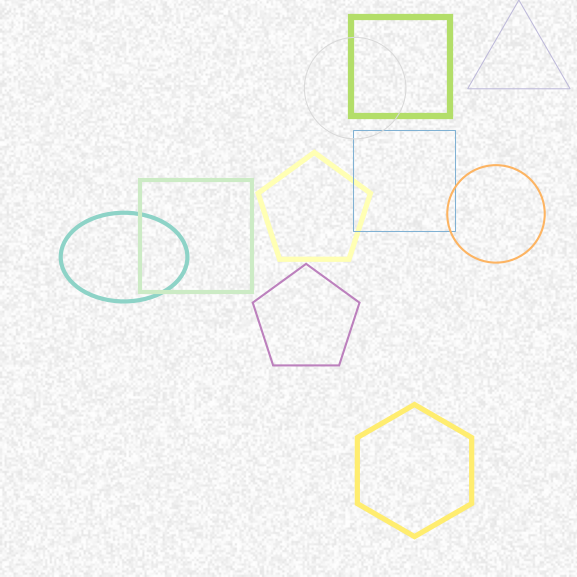[{"shape": "oval", "thickness": 2, "radius": 0.55, "center": [0.215, 0.554]}, {"shape": "pentagon", "thickness": 2.5, "radius": 0.51, "center": [0.544, 0.633]}, {"shape": "triangle", "thickness": 0.5, "radius": 0.51, "center": [0.898, 0.897]}, {"shape": "square", "thickness": 0.5, "radius": 0.44, "center": [0.699, 0.687]}, {"shape": "circle", "thickness": 1, "radius": 0.42, "center": [0.859, 0.629]}, {"shape": "square", "thickness": 3, "radius": 0.43, "center": [0.693, 0.884]}, {"shape": "circle", "thickness": 0.5, "radius": 0.44, "center": [0.615, 0.846]}, {"shape": "pentagon", "thickness": 1, "radius": 0.49, "center": [0.53, 0.445]}, {"shape": "square", "thickness": 2, "radius": 0.49, "center": [0.339, 0.591]}, {"shape": "hexagon", "thickness": 2.5, "radius": 0.57, "center": [0.718, 0.184]}]